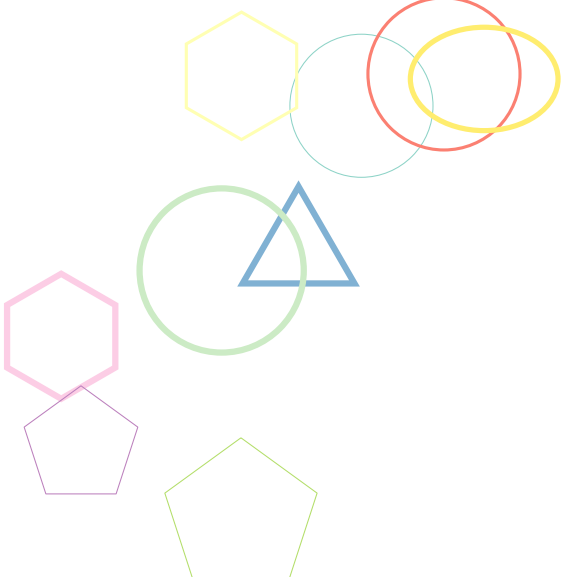[{"shape": "circle", "thickness": 0.5, "radius": 0.62, "center": [0.626, 0.816]}, {"shape": "hexagon", "thickness": 1.5, "radius": 0.55, "center": [0.418, 0.868]}, {"shape": "circle", "thickness": 1.5, "radius": 0.66, "center": [0.769, 0.871]}, {"shape": "triangle", "thickness": 3, "radius": 0.56, "center": [0.517, 0.564]}, {"shape": "pentagon", "thickness": 0.5, "radius": 0.69, "center": [0.417, 0.102]}, {"shape": "hexagon", "thickness": 3, "radius": 0.54, "center": [0.106, 0.417]}, {"shape": "pentagon", "thickness": 0.5, "radius": 0.52, "center": [0.14, 0.228]}, {"shape": "circle", "thickness": 3, "radius": 0.71, "center": [0.384, 0.531]}, {"shape": "oval", "thickness": 2.5, "radius": 0.64, "center": [0.838, 0.862]}]